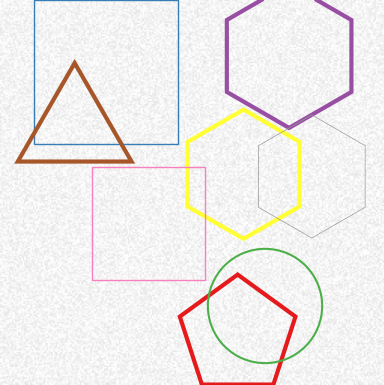[{"shape": "pentagon", "thickness": 3, "radius": 0.79, "center": [0.617, 0.129]}, {"shape": "square", "thickness": 1, "radius": 0.93, "center": [0.275, 0.814]}, {"shape": "circle", "thickness": 1.5, "radius": 0.74, "center": [0.688, 0.205]}, {"shape": "hexagon", "thickness": 3, "radius": 0.93, "center": [0.751, 0.855]}, {"shape": "hexagon", "thickness": 3, "radius": 0.84, "center": [0.633, 0.548]}, {"shape": "triangle", "thickness": 3, "radius": 0.85, "center": [0.194, 0.666]}, {"shape": "square", "thickness": 1, "radius": 0.74, "center": [0.385, 0.419]}, {"shape": "hexagon", "thickness": 0.5, "radius": 0.8, "center": [0.81, 0.542]}]